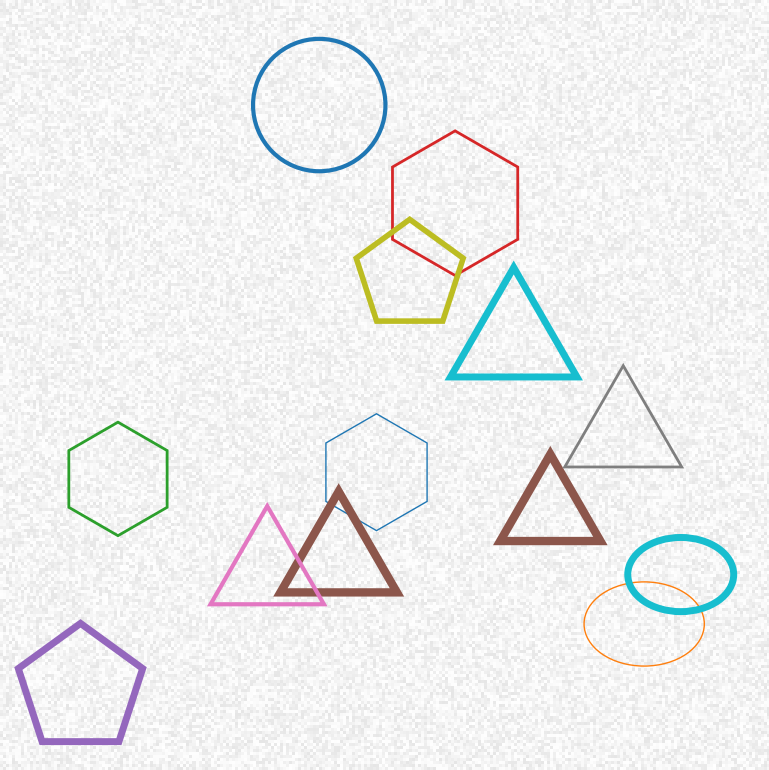[{"shape": "hexagon", "thickness": 0.5, "radius": 0.38, "center": [0.489, 0.387]}, {"shape": "circle", "thickness": 1.5, "radius": 0.43, "center": [0.415, 0.864]}, {"shape": "oval", "thickness": 0.5, "radius": 0.39, "center": [0.837, 0.19]}, {"shape": "hexagon", "thickness": 1, "radius": 0.37, "center": [0.153, 0.378]}, {"shape": "hexagon", "thickness": 1, "radius": 0.47, "center": [0.591, 0.736]}, {"shape": "pentagon", "thickness": 2.5, "radius": 0.42, "center": [0.105, 0.106]}, {"shape": "triangle", "thickness": 3, "radius": 0.38, "center": [0.715, 0.335]}, {"shape": "triangle", "thickness": 3, "radius": 0.44, "center": [0.44, 0.274]}, {"shape": "triangle", "thickness": 1.5, "radius": 0.43, "center": [0.347, 0.258]}, {"shape": "triangle", "thickness": 1, "radius": 0.44, "center": [0.809, 0.437]}, {"shape": "pentagon", "thickness": 2, "radius": 0.37, "center": [0.532, 0.642]}, {"shape": "oval", "thickness": 2.5, "radius": 0.34, "center": [0.884, 0.254]}, {"shape": "triangle", "thickness": 2.5, "radius": 0.47, "center": [0.667, 0.558]}]